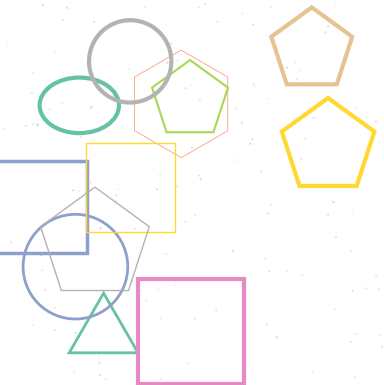[{"shape": "triangle", "thickness": 2, "radius": 0.52, "center": [0.269, 0.135]}, {"shape": "oval", "thickness": 3, "radius": 0.52, "center": [0.206, 0.726]}, {"shape": "hexagon", "thickness": 0.5, "radius": 0.7, "center": [0.471, 0.73]}, {"shape": "circle", "thickness": 2, "radius": 0.68, "center": [0.196, 0.307]}, {"shape": "square", "thickness": 2.5, "radius": 0.6, "center": [0.107, 0.463]}, {"shape": "square", "thickness": 3, "radius": 0.69, "center": [0.497, 0.139]}, {"shape": "pentagon", "thickness": 1.5, "radius": 0.52, "center": [0.494, 0.74]}, {"shape": "pentagon", "thickness": 3, "radius": 0.63, "center": [0.852, 0.619]}, {"shape": "square", "thickness": 1, "radius": 0.58, "center": [0.339, 0.512]}, {"shape": "pentagon", "thickness": 3, "radius": 0.55, "center": [0.81, 0.87]}, {"shape": "pentagon", "thickness": 1, "radius": 0.74, "center": [0.247, 0.365]}, {"shape": "circle", "thickness": 3, "radius": 0.53, "center": [0.338, 0.841]}]